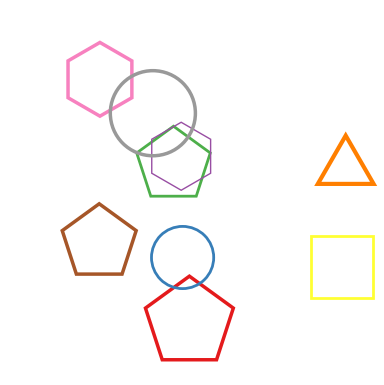[{"shape": "pentagon", "thickness": 2.5, "radius": 0.6, "center": [0.492, 0.163]}, {"shape": "circle", "thickness": 2, "radius": 0.4, "center": [0.474, 0.331]}, {"shape": "pentagon", "thickness": 2, "radius": 0.5, "center": [0.451, 0.572]}, {"shape": "hexagon", "thickness": 1, "radius": 0.44, "center": [0.471, 0.594]}, {"shape": "triangle", "thickness": 3, "radius": 0.42, "center": [0.898, 0.564]}, {"shape": "square", "thickness": 2, "radius": 0.4, "center": [0.889, 0.307]}, {"shape": "pentagon", "thickness": 2.5, "radius": 0.5, "center": [0.258, 0.37]}, {"shape": "hexagon", "thickness": 2.5, "radius": 0.48, "center": [0.26, 0.794]}, {"shape": "circle", "thickness": 2.5, "radius": 0.55, "center": [0.397, 0.706]}]